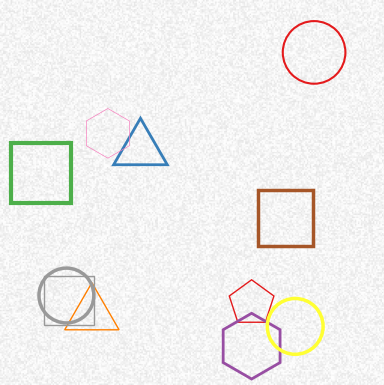[{"shape": "circle", "thickness": 1.5, "radius": 0.41, "center": [0.816, 0.864]}, {"shape": "pentagon", "thickness": 1, "radius": 0.3, "center": [0.654, 0.212]}, {"shape": "triangle", "thickness": 2, "radius": 0.4, "center": [0.365, 0.612]}, {"shape": "square", "thickness": 3, "radius": 0.39, "center": [0.107, 0.55]}, {"shape": "hexagon", "thickness": 2, "radius": 0.43, "center": [0.654, 0.101]}, {"shape": "triangle", "thickness": 1, "radius": 0.41, "center": [0.239, 0.184]}, {"shape": "circle", "thickness": 2.5, "radius": 0.36, "center": [0.767, 0.152]}, {"shape": "square", "thickness": 2.5, "radius": 0.36, "center": [0.742, 0.434]}, {"shape": "hexagon", "thickness": 0.5, "radius": 0.32, "center": [0.28, 0.654]}, {"shape": "circle", "thickness": 2.5, "radius": 0.36, "center": [0.172, 0.232]}, {"shape": "square", "thickness": 1, "radius": 0.32, "center": [0.179, 0.219]}]